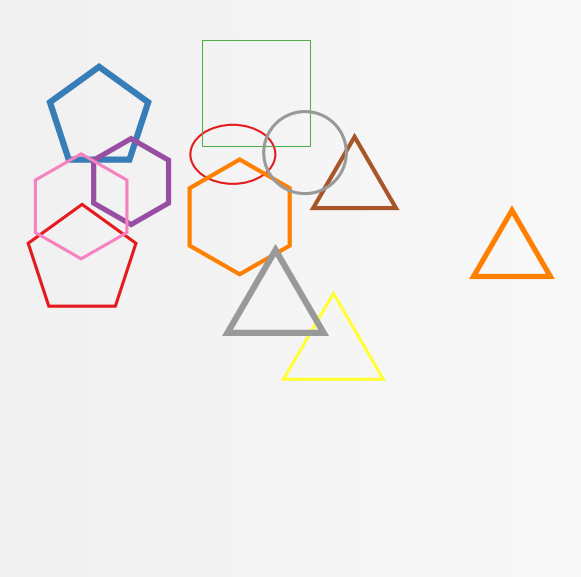[{"shape": "pentagon", "thickness": 1.5, "radius": 0.49, "center": [0.141, 0.548]}, {"shape": "oval", "thickness": 1, "radius": 0.37, "center": [0.401, 0.732]}, {"shape": "pentagon", "thickness": 3, "radius": 0.44, "center": [0.17, 0.795]}, {"shape": "square", "thickness": 0.5, "radius": 0.46, "center": [0.44, 0.838]}, {"shape": "hexagon", "thickness": 2.5, "radius": 0.37, "center": [0.226, 0.685]}, {"shape": "hexagon", "thickness": 2, "radius": 0.5, "center": [0.412, 0.624]}, {"shape": "triangle", "thickness": 2.5, "radius": 0.38, "center": [0.881, 0.559]}, {"shape": "triangle", "thickness": 1.5, "radius": 0.5, "center": [0.574, 0.392]}, {"shape": "triangle", "thickness": 2, "radius": 0.41, "center": [0.61, 0.68]}, {"shape": "hexagon", "thickness": 1.5, "radius": 0.45, "center": [0.14, 0.642]}, {"shape": "circle", "thickness": 1.5, "radius": 0.36, "center": [0.525, 0.735]}, {"shape": "triangle", "thickness": 3, "radius": 0.48, "center": [0.474, 0.471]}]